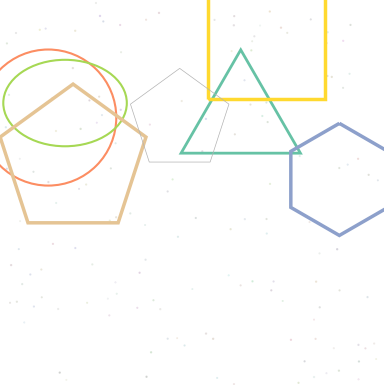[{"shape": "triangle", "thickness": 2, "radius": 0.89, "center": [0.625, 0.692]}, {"shape": "circle", "thickness": 1.5, "radius": 0.88, "center": [0.125, 0.695]}, {"shape": "hexagon", "thickness": 2.5, "radius": 0.73, "center": [0.881, 0.534]}, {"shape": "oval", "thickness": 1.5, "radius": 0.8, "center": [0.169, 0.732]}, {"shape": "square", "thickness": 2.5, "radius": 0.76, "center": [0.693, 0.895]}, {"shape": "pentagon", "thickness": 2.5, "radius": 1.0, "center": [0.19, 0.582]}, {"shape": "pentagon", "thickness": 0.5, "radius": 0.67, "center": [0.467, 0.688]}]